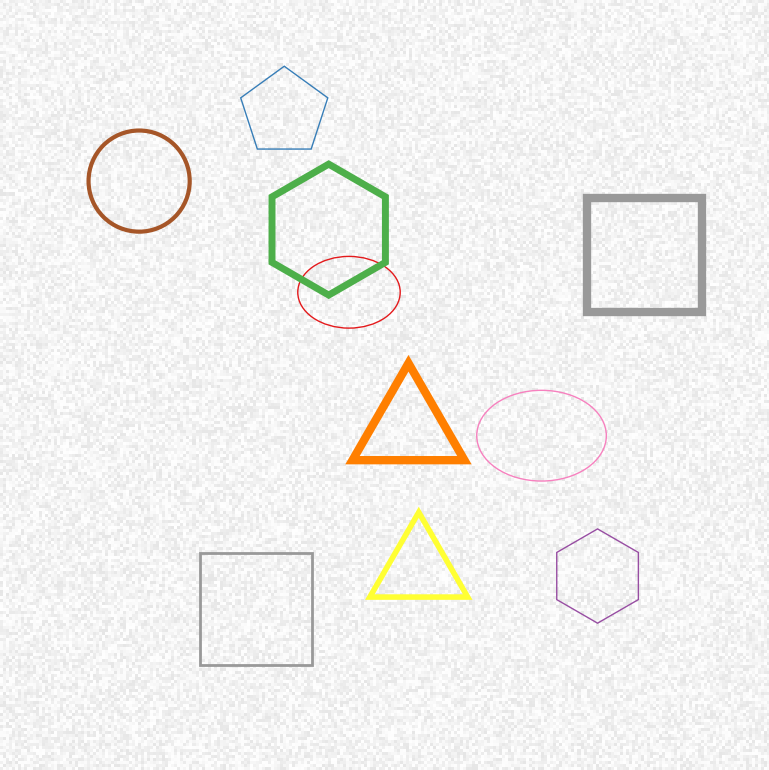[{"shape": "oval", "thickness": 0.5, "radius": 0.33, "center": [0.453, 0.62]}, {"shape": "pentagon", "thickness": 0.5, "radius": 0.3, "center": [0.369, 0.855]}, {"shape": "hexagon", "thickness": 2.5, "radius": 0.43, "center": [0.427, 0.702]}, {"shape": "hexagon", "thickness": 0.5, "radius": 0.31, "center": [0.776, 0.252]}, {"shape": "triangle", "thickness": 3, "radius": 0.42, "center": [0.53, 0.444]}, {"shape": "triangle", "thickness": 2, "radius": 0.37, "center": [0.544, 0.261]}, {"shape": "circle", "thickness": 1.5, "radius": 0.33, "center": [0.181, 0.765]}, {"shape": "oval", "thickness": 0.5, "radius": 0.42, "center": [0.703, 0.434]}, {"shape": "square", "thickness": 1, "radius": 0.36, "center": [0.332, 0.209]}, {"shape": "square", "thickness": 3, "radius": 0.37, "center": [0.837, 0.668]}]